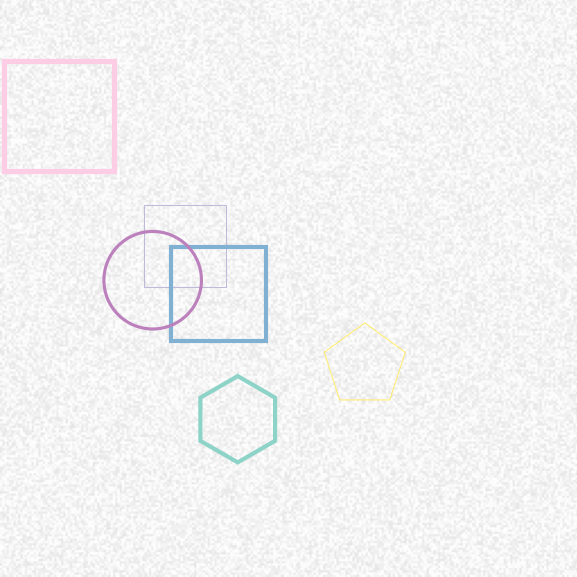[{"shape": "hexagon", "thickness": 2, "radius": 0.37, "center": [0.412, 0.273]}, {"shape": "square", "thickness": 0.5, "radius": 0.36, "center": [0.321, 0.572]}, {"shape": "square", "thickness": 2, "radius": 0.41, "center": [0.378, 0.49]}, {"shape": "square", "thickness": 2.5, "radius": 0.48, "center": [0.103, 0.798]}, {"shape": "circle", "thickness": 1.5, "radius": 0.42, "center": [0.264, 0.514]}, {"shape": "pentagon", "thickness": 0.5, "radius": 0.37, "center": [0.632, 0.366]}]